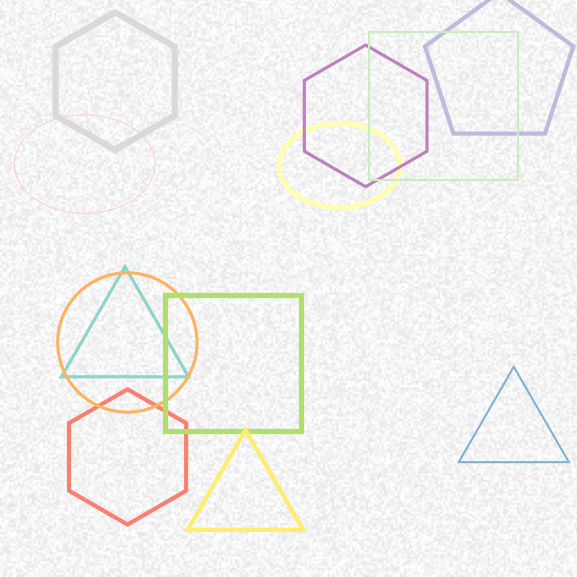[{"shape": "triangle", "thickness": 1.5, "radius": 0.64, "center": [0.216, 0.41]}, {"shape": "oval", "thickness": 2.5, "radius": 0.52, "center": [0.588, 0.712]}, {"shape": "pentagon", "thickness": 2, "radius": 0.68, "center": [0.864, 0.877]}, {"shape": "hexagon", "thickness": 2, "radius": 0.59, "center": [0.221, 0.208]}, {"shape": "triangle", "thickness": 1, "radius": 0.55, "center": [0.89, 0.254]}, {"shape": "circle", "thickness": 1.5, "radius": 0.6, "center": [0.221, 0.406]}, {"shape": "square", "thickness": 2.5, "radius": 0.59, "center": [0.404, 0.37]}, {"shape": "oval", "thickness": 0.5, "radius": 0.61, "center": [0.147, 0.715]}, {"shape": "hexagon", "thickness": 3, "radius": 0.6, "center": [0.199, 0.859]}, {"shape": "hexagon", "thickness": 1.5, "radius": 0.61, "center": [0.633, 0.798]}, {"shape": "square", "thickness": 1, "radius": 0.64, "center": [0.768, 0.816]}, {"shape": "triangle", "thickness": 2, "radius": 0.58, "center": [0.425, 0.139]}]